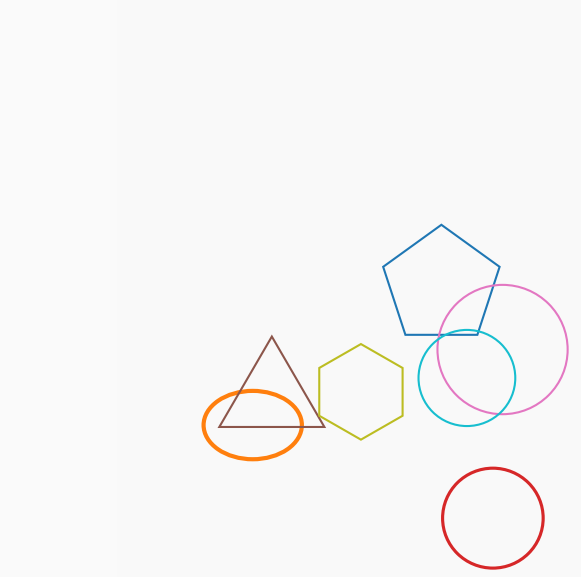[{"shape": "pentagon", "thickness": 1, "radius": 0.53, "center": [0.759, 0.505]}, {"shape": "oval", "thickness": 2, "radius": 0.42, "center": [0.435, 0.263]}, {"shape": "circle", "thickness": 1.5, "radius": 0.43, "center": [0.848, 0.102]}, {"shape": "triangle", "thickness": 1, "radius": 0.52, "center": [0.468, 0.312]}, {"shape": "circle", "thickness": 1, "radius": 0.56, "center": [0.865, 0.394]}, {"shape": "hexagon", "thickness": 1, "radius": 0.41, "center": [0.621, 0.321]}, {"shape": "circle", "thickness": 1, "radius": 0.42, "center": [0.803, 0.345]}]